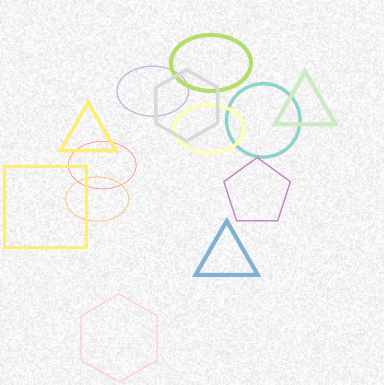[{"shape": "circle", "thickness": 2.5, "radius": 0.48, "center": [0.684, 0.687]}, {"shape": "oval", "thickness": 2.5, "radius": 0.45, "center": [0.543, 0.665]}, {"shape": "oval", "thickness": 1, "radius": 0.46, "center": [0.397, 0.763]}, {"shape": "oval", "thickness": 0.5, "radius": 0.44, "center": [0.266, 0.571]}, {"shape": "triangle", "thickness": 3, "radius": 0.47, "center": [0.589, 0.333]}, {"shape": "oval", "thickness": 0.5, "radius": 0.41, "center": [0.253, 0.483]}, {"shape": "oval", "thickness": 3, "radius": 0.52, "center": [0.548, 0.837]}, {"shape": "hexagon", "thickness": 1, "radius": 0.57, "center": [0.309, 0.122]}, {"shape": "hexagon", "thickness": 2.5, "radius": 0.46, "center": [0.485, 0.726]}, {"shape": "pentagon", "thickness": 1, "radius": 0.45, "center": [0.668, 0.5]}, {"shape": "triangle", "thickness": 3, "radius": 0.46, "center": [0.793, 0.723]}, {"shape": "square", "thickness": 2, "radius": 0.53, "center": [0.117, 0.463]}, {"shape": "triangle", "thickness": 2.5, "radius": 0.42, "center": [0.229, 0.65]}]